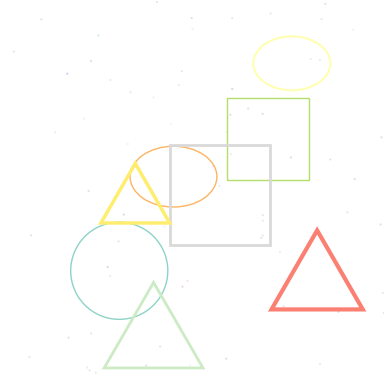[{"shape": "circle", "thickness": 1, "radius": 0.63, "center": [0.31, 0.297]}, {"shape": "oval", "thickness": 1.5, "radius": 0.5, "center": [0.758, 0.835]}, {"shape": "triangle", "thickness": 3, "radius": 0.68, "center": [0.824, 0.265]}, {"shape": "oval", "thickness": 1, "radius": 0.56, "center": [0.451, 0.541]}, {"shape": "square", "thickness": 1, "radius": 0.53, "center": [0.695, 0.639]}, {"shape": "square", "thickness": 2, "radius": 0.65, "center": [0.572, 0.494]}, {"shape": "triangle", "thickness": 2, "radius": 0.74, "center": [0.399, 0.118]}, {"shape": "triangle", "thickness": 2.5, "radius": 0.52, "center": [0.351, 0.472]}]